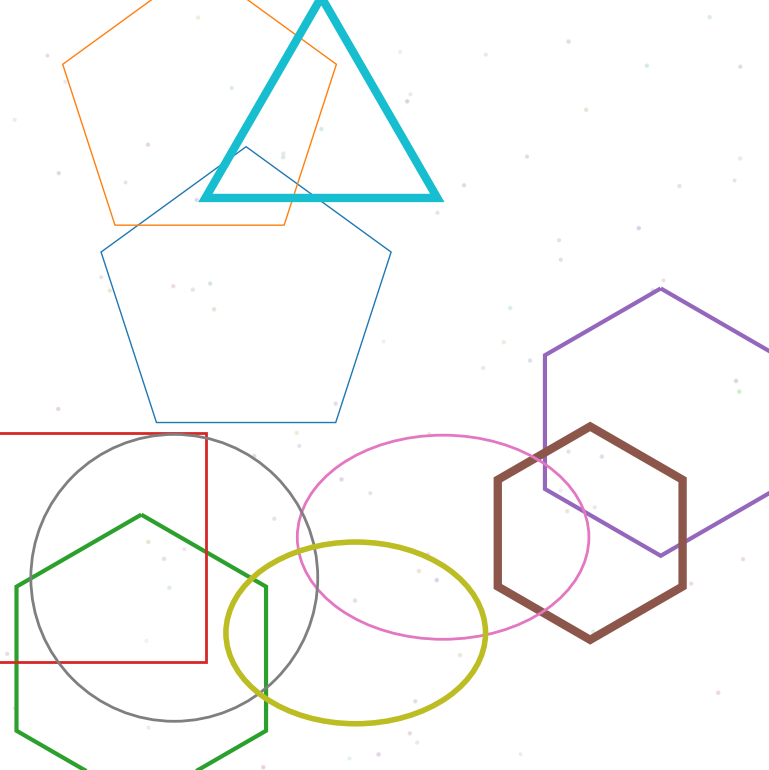[{"shape": "pentagon", "thickness": 0.5, "radius": 0.99, "center": [0.32, 0.611]}, {"shape": "pentagon", "thickness": 0.5, "radius": 0.93, "center": [0.259, 0.859]}, {"shape": "hexagon", "thickness": 1.5, "radius": 0.94, "center": [0.183, 0.145]}, {"shape": "square", "thickness": 1, "radius": 0.74, "center": [0.12, 0.289]}, {"shape": "hexagon", "thickness": 1.5, "radius": 0.87, "center": [0.858, 0.452]}, {"shape": "hexagon", "thickness": 3, "radius": 0.69, "center": [0.766, 0.308]}, {"shape": "oval", "thickness": 1, "radius": 0.95, "center": [0.575, 0.302]}, {"shape": "circle", "thickness": 1, "radius": 0.93, "center": [0.226, 0.25]}, {"shape": "oval", "thickness": 2, "radius": 0.84, "center": [0.462, 0.178]}, {"shape": "triangle", "thickness": 3, "radius": 0.87, "center": [0.417, 0.83]}]